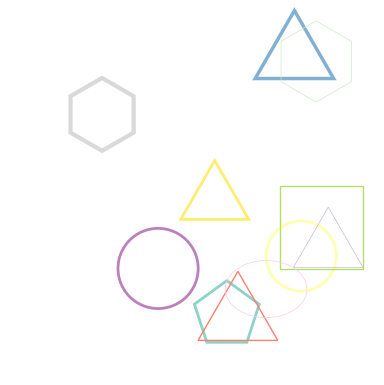[{"shape": "pentagon", "thickness": 2, "radius": 0.44, "center": [0.589, 0.183]}, {"shape": "circle", "thickness": 2, "radius": 0.46, "center": [0.782, 0.335]}, {"shape": "triangle", "thickness": 0.5, "radius": 0.52, "center": [0.853, 0.358]}, {"shape": "triangle", "thickness": 1, "radius": 0.6, "center": [0.618, 0.176]}, {"shape": "triangle", "thickness": 2.5, "radius": 0.59, "center": [0.765, 0.855]}, {"shape": "square", "thickness": 1, "radius": 0.54, "center": [0.835, 0.409]}, {"shape": "oval", "thickness": 0.5, "radius": 0.53, "center": [0.691, 0.249]}, {"shape": "hexagon", "thickness": 3, "radius": 0.47, "center": [0.265, 0.703]}, {"shape": "circle", "thickness": 2, "radius": 0.52, "center": [0.411, 0.303]}, {"shape": "hexagon", "thickness": 0.5, "radius": 0.53, "center": [0.821, 0.84]}, {"shape": "triangle", "thickness": 2, "radius": 0.51, "center": [0.558, 0.481]}]